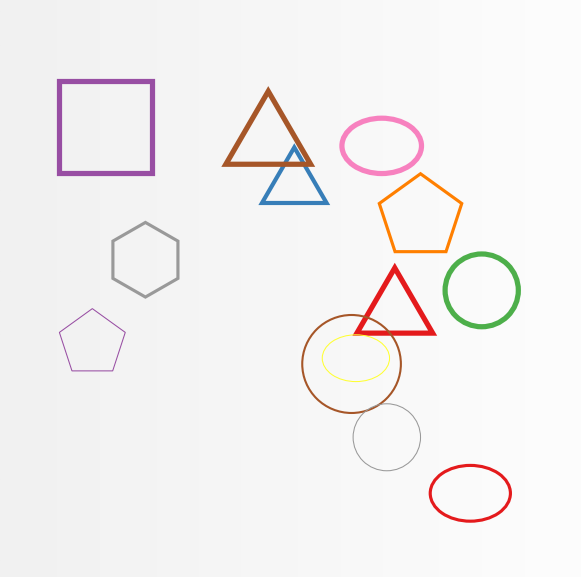[{"shape": "oval", "thickness": 1.5, "radius": 0.34, "center": [0.809, 0.145]}, {"shape": "triangle", "thickness": 2.5, "radius": 0.38, "center": [0.679, 0.46]}, {"shape": "triangle", "thickness": 2, "radius": 0.32, "center": [0.506, 0.68]}, {"shape": "circle", "thickness": 2.5, "radius": 0.32, "center": [0.829, 0.496]}, {"shape": "pentagon", "thickness": 0.5, "radius": 0.3, "center": [0.159, 0.405]}, {"shape": "square", "thickness": 2.5, "radius": 0.4, "center": [0.181, 0.78]}, {"shape": "pentagon", "thickness": 1.5, "radius": 0.37, "center": [0.723, 0.624]}, {"shape": "oval", "thickness": 0.5, "radius": 0.29, "center": [0.612, 0.379]}, {"shape": "circle", "thickness": 1, "radius": 0.42, "center": [0.605, 0.369]}, {"shape": "triangle", "thickness": 2.5, "radius": 0.42, "center": [0.462, 0.757]}, {"shape": "oval", "thickness": 2.5, "radius": 0.34, "center": [0.657, 0.747]}, {"shape": "circle", "thickness": 0.5, "radius": 0.29, "center": [0.665, 0.242]}, {"shape": "hexagon", "thickness": 1.5, "radius": 0.32, "center": [0.25, 0.549]}]